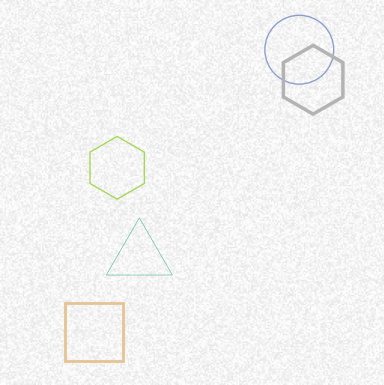[{"shape": "triangle", "thickness": 0.5, "radius": 0.5, "center": [0.362, 0.335]}, {"shape": "circle", "thickness": 1, "radius": 0.45, "center": [0.777, 0.871]}, {"shape": "hexagon", "thickness": 1, "radius": 0.41, "center": [0.304, 0.564]}, {"shape": "square", "thickness": 2, "radius": 0.38, "center": [0.244, 0.139]}, {"shape": "hexagon", "thickness": 2.5, "radius": 0.45, "center": [0.813, 0.793]}]